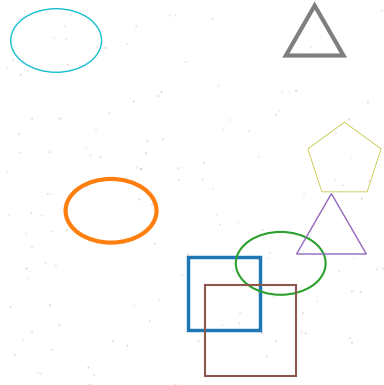[{"shape": "square", "thickness": 2.5, "radius": 0.47, "center": [0.581, 0.238]}, {"shape": "oval", "thickness": 3, "radius": 0.59, "center": [0.288, 0.453]}, {"shape": "oval", "thickness": 1.5, "radius": 0.58, "center": [0.729, 0.316]}, {"shape": "triangle", "thickness": 1, "radius": 0.52, "center": [0.861, 0.393]}, {"shape": "square", "thickness": 1.5, "radius": 0.59, "center": [0.65, 0.141]}, {"shape": "triangle", "thickness": 3, "radius": 0.43, "center": [0.817, 0.899]}, {"shape": "pentagon", "thickness": 0.5, "radius": 0.5, "center": [0.895, 0.583]}, {"shape": "oval", "thickness": 1, "radius": 0.59, "center": [0.146, 0.895]}]